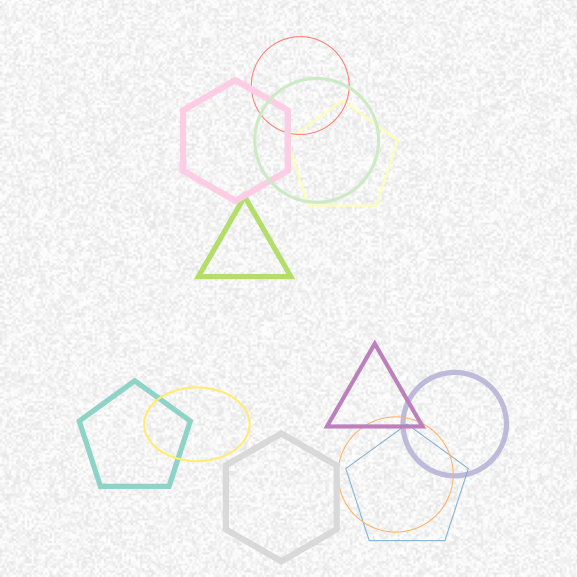[{"shape": "pentagon", "thickness": 2.5, "radius": 0.51, "center": [0.233, 0.239]}, {"shape": "pentagon", "thickness": 1, "radius": 0.5, "center": [0.593, 0.725]}, {"shape": "circle", "thickness": 2.5, "radius": 0.45, "center": [0.787, 0.265]}, {"shape": "circle", "thickness": 0.5, "radius": 0.42, "center": [0.52, 0.851]}, {"shape": "pentagon", "thickness": 0.5, "radius": 0.56, "center": [0.705, 0.153]}, {"shape": "circle", "thickness": 0.5, "radius": 0.5, "center": [0.685, 0.178]}, {"shape": "triangle", "thickness": 2.5, "radius": 0.46, "center": [0.424, 0.566]}, {"shape": "hexagon", "thickness": 3, "radius": 0.52, "center": [0.408, 0.756]}, {"shape": "hexagon", "thickness": 3, "radius": 0.55, "center": [0.487, 0.138]}, {"shape": "triangle", "thickness": 2, "radius": 0.48, "center": [0.649, 0.308]}, {"shape": "circle", "thickness": 1.5, "radius": 0.54, "center": [0.548, 0.756]}, {"shape": "oval", "thickness": 1, "radius": 0.46, "center": [0.341, 0.264]}]